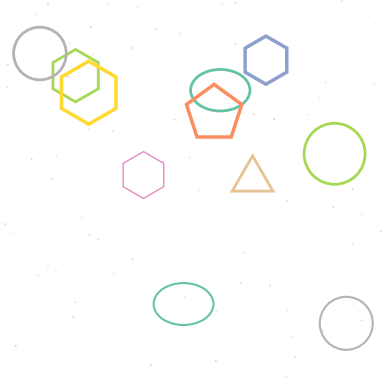[{"shape": "oval", "thickness": 2, "radius": 0.39, "center": [0.572, 0.766]}, {"shape": "oval", "thickness": 1.5, "radius": 0.39, "center": [0.477, 0.21]}, {"shape": "pentagon", "thickness": 2.5, "radius": 0.38, "center": [0.556, 0.705]}, {"shape": "hexagon", "thickness": 2.5, "radius": 0.31, "center": [0.691, 0.844]}, {"shape": "hexagon", "thickness": 1, "radius": 0.3, "center": [0.373, 0.545]}, {"shape": "circle", "thickness": 2, "radius": 0.4, "center": [0.869, 0.601]}, {"shape": "hexagon", "thickness": 2, "radius": 0.34, "center": [0.196, 0.803]}, {"shape": "hexagon", "thickness": 2.5, "radius": 0.41, "center": [0.23, 0.759]}, {"shape": "triangle", "thickness": 2, "radius": 0.31, "center": [0.656, 0.534]}, {"shape": "circle", "thickness": 1.5, "radius": 0.34, "center": [0.899, 0.16]}, {"shape": "circle", "thickness": 2, "radius": 0.34, "center": [0.104, 0.861]}]